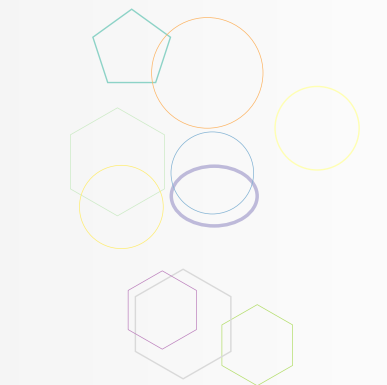[{"shape": "pentagon", "thickness": 1, "radius": 0.53, "center": [0.34, 0.871]}, {"shape": "circle", "thickness": 1, "radius": 0.54, "center": [0.818, 0.667]}, {"shape": "oval", "thickness": 2.5, "radius": 0.55, "center": [0.553, 0.491]}, {"shape": "circle", "thickness": 0.5, "radius": 0.53, "center": [0.548, 0.551]}, {"shape": "circle", "thickness": 0.5, "radius": 0.72, "center": [0.535, 0.811]}, {"shape": "hexagon", "thickness": 0.5, "radius": 0.53, "center": [0.664, 0.103]}, {"shape": "hexagon", "thickness": 1, "radius": 0.71, "center": [0.473, 0.158]}, {"shape": "hexagon", "thickness": 0.5, "radius": 0.51, "center": [0.419, 0.195]}, {"shape": "hexagon", "thickness": 0.5, "radius": 0.7, "center": [0.303, 0.58]}, {"shape": "circle", "thickness": 0.5, "radius": 0.54, "center": [0.313, 0.462]}]